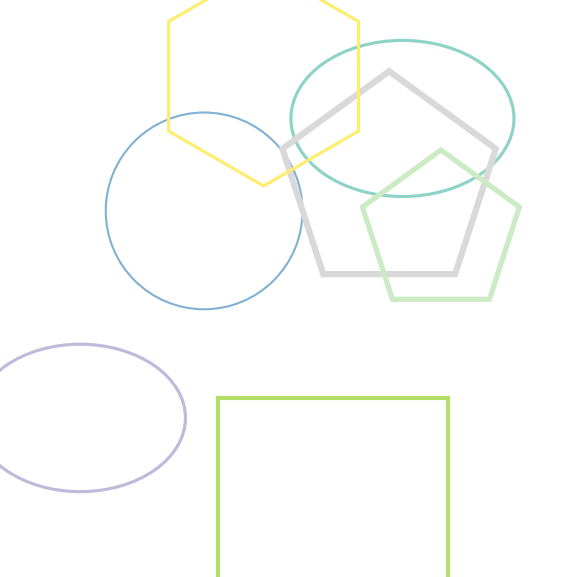[{"shape": "oval", "thickness": 1.5, "radius": 0.97, "center": [0.697, 0.794]}, {"shape": "oval", "thickness": 1.5, "radius": 0.91, "center": [0.139, 0.275]}, {"shape": "circle", "thickness": 1, "radius": 0.85, "center": [0.353, 0.634]}, {"shape": "square", "thickness": 2, "radius": 1.0, "center": [0.577, 0.111]}, {"shape": "pentagon", "thickness": 3, "radius": 0.97, "center": [0.674, 0.682]}, {"shape": "pentagon", "thickness": 2.5, "radius": 0.71, "center": [0.764, 0.597]}, {"shape": "hexagon", "thickness": 1.5, "radius": 0.95, "center": [0.456, 0.867]}]